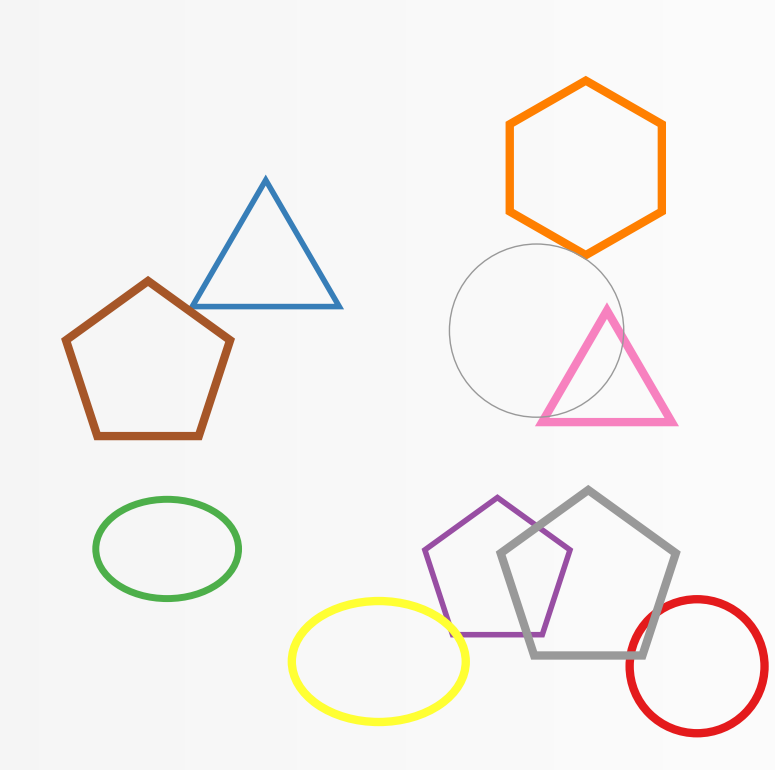[{"shape": "circle", "thickness": 3, "radius": 0.44, "center": [0.899, 0.135]}, {"shape": "triangle", "thickness": 2, "radius": 0.55, "center": [0.343, 0.657]}, {"shape": "oval", "thickness": 2.5, "radius": 0.46, "center": [0.216, 0.287]}, {"shape": "pentagon", "thickness": 2, "radius": 0.49, "center": [0.642, 0.255]}, {"shape": "hexagon", "thickness": 3, "radius": 0.57, "center": [0.756, 0.782]}, {"shape": "oval", "thickness": 3, "radius": 0.56, "center": [0.489, 0.141]}, {"shape": "pentagon", "thickness": 3, "radius": 0.56, "center": [0.191, 0.524]}, {"shape": "triangle", "thickness": 3, "radius": 0.48, "center": [0.783, 0.5]}, {"shape": "pentagon", "thickness": 3, "radius": 0.59, "center": [0.759, 0.245]}, {"shape": "circle", "thickness": 0.5, "radius": 0.56, "center": [0.692, 0.571]}]